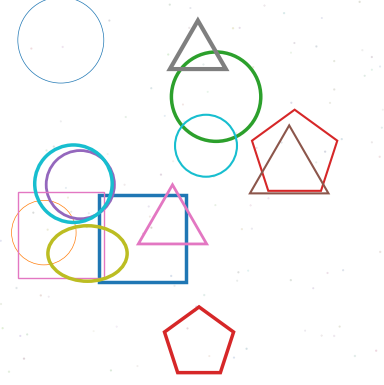[{"shape": "square", "thickness": 2.5, "radius": 0.56, "center": [0.37, 0.38]}, {"shape": "circle", "thickness": 0.5, "radius": 0.56, "center": [0.158, 0.896]}, {"shape": "circle", "thickness": 0.5, "radius": 0.42, "center": [0.114, 0.396]}, {"shape": "circle", "thickness": 2.5, "radius": 0.58, "center": [0.561, 0.749]}, {"shape": "pentagon", "thickness": 2.5, "radius": 0.47, "center": [0.517, 0.108]}, {"shape": "pentagon", "thickness": 1.5, "radius": 0.58, "center": [0.765, 0.599]}, {"shape": "circle", "thickness": 2, "radius": 0.44, "center": [0.209, 0.52]}, {"shape": "triangle", "thickness": 1.5, "radius": 0.59, "center": [0.751, 0.557]}, {"shape": "square", "thickness": 1, "radius": 0.56, "center": [0.158, 0.389]}, {"shape": "triangle", "thickness": 2, "radius": 0.51, "center": [0.448, 0.418]}, {"shape": "triangle", "thickness": 3, "radius": 0.42, "center": [0.514, 0.863]}, {"shape": "oval", "thickness": 2.5, "radius": 0.51, "center": [0.227, 0.342]}, {"shape": "circle", "thickness": 1.5, "radius": 0.4, "center": [0.535, 0.621]}, {"shape": "circle", "thickness": 2.5, "radius": 0.5, "center": [0.191, 0.523]}]